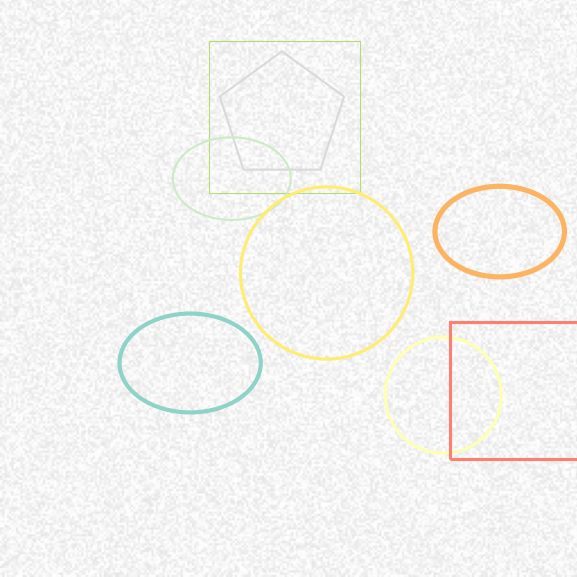[{"shape": "oval", "thickness": 2, "radius": 0.61, "center": [0.329, 0.371]}, {"shape": "circle", "thickness": 1.5, "radius": 0.5, "center": [0.768, 0.315]}, {"shape": "square", "thickness": 1.5, "radius": 0.59, "center": [0.898, 0.323]}, {"shape": "oval", "thickness": 2.5, "radius": 0.56, "center": [0.865, 0.598]}, {"shape": "square", "thickness": 0.5, "radius": 0.66, "center": [0.493, 0.797]}, {"shape": "pentagon", "thickness": 1, "radius": 0.57, "center": [0.488, 0.797]}, {"shape": "oval", "thickness": 1, "radius": 0.51, "center": [0.401, 0.69]}, {"shape": "circle", "thickness": 1.5, "radius": 0.75, "center": [0.566, 0.526]}]